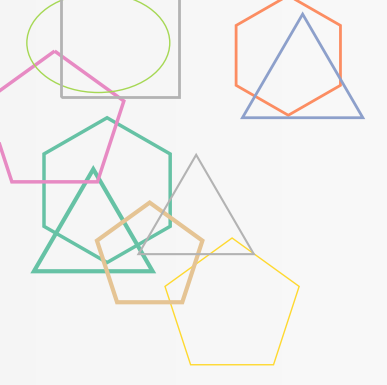[{"shape": "hexagon", "thickness": 2.5, "radius": 0.94, "center": [0.276, 0.506]}, {"shape": "triangle", "thickness": 3, "radius": 0.88, "center": [0.241, 0.384]}, {"shape": "hexagon", "thickness": 2, "radius": 0.78, "center": [0.744, 0.856]}, {"shape": "triangle", "thickness": 2, "radius": 0.9, "center": [0.781, 0.784]}, {"shape": "pentagon", "thickness": 2.5, "radius": 0.94, "center": [0.141, 0.68]}, {"shape": "oval", "thickness": 1, "radius": 0.92, "center": [0.254, 0.889]}, {"shape": "pentagon", "thickness": 1, "radius": 0.91, "center": [0.599, 0.2]}, {"shape": "pentagon", "thickness": 3, "radius": 0.72, "center": [0.386, 0.331]}, {"shape": "triangle", "thickness": 1.5, "radius": 0.86, "center": [0.506, 0.426]}, {"shape": "square", "thickness": 2, "radius": 0.76, "center": [0.311, 0.899]}]